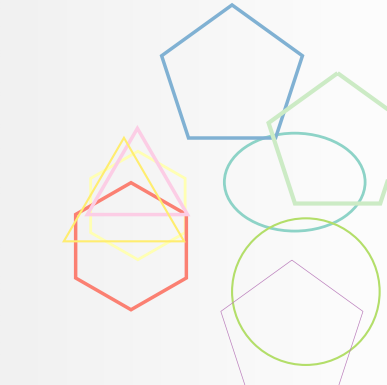[{"shape": "oval", "thickness": 2, "radius": 0.91, "center": [0.761, 0.527]}, {"shape": "hexagon", "thickness": 2, "radius": 0.7, "center": [0.356, 0.466]}, {"shape": "hexagon", "thickness": 2.5, "radius": 0.82, "center": [0.338, 0.36]}, {"shape": "pentagon", "thickness": 2.5, "radius": 0.96, "center": [0.599, 0.796]}, {"shape": "circle", "thickness": 1.5, "radius": 0.95, "center": [0.789, 0.243]}, {"shape": "triangle", "thickness": 2.5, "radius": 0.75, "center": [0.355, 0.517]}, {"shape": "pentagon", "thickness": 0.5, "radius": 0.96, "center": [0.753, 0.132]}, {"shape": "pentagon", "thickness": 3, "radius": 0.94, "center": [0.871, 0.623]}, {"shape": "triangle", "thickness": 1.5, "radius": 0.9, "center": [0.32, 0.463]}]